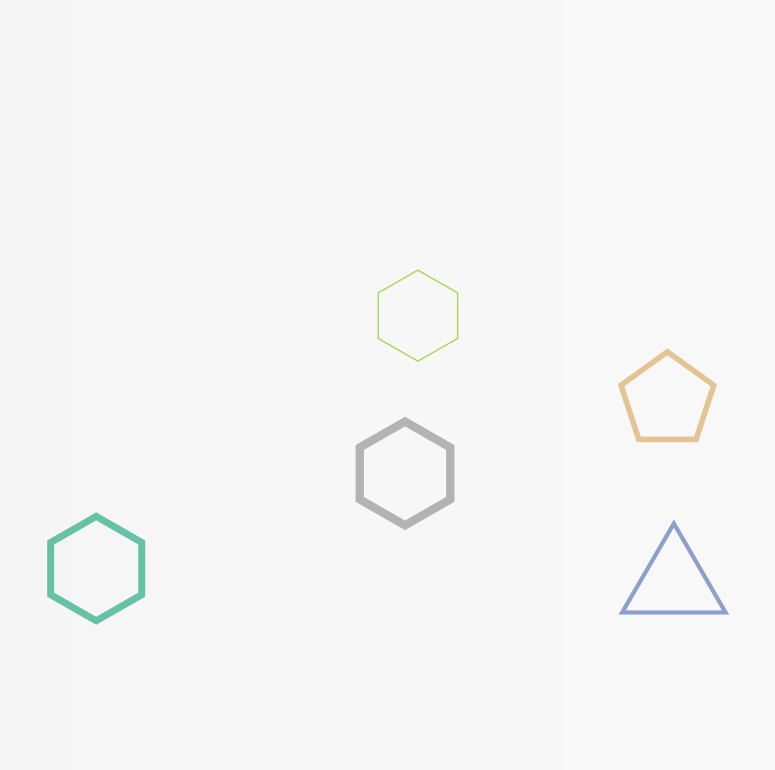[{"shape": "hexagon", "thickness": 2.5, "radius": 0.34, "center": [0.124, 0.262]}, {"shape": "triangle", "thickness": 1.5, "radius": 0.39, "center": [0.87, 0.243]}, {"shape": "hexagon", "thickness": 0.5, "radius": 0.3, "center": [0.539, 0.59]}, {"shape": "pentagon", "thickness": 2, "radius": 0.31, "center": [0.861, 0.48]}, {"shape": "hexagon", "thickness": 3, "radius": 0.34, "center": [0.523, 0.385]}]